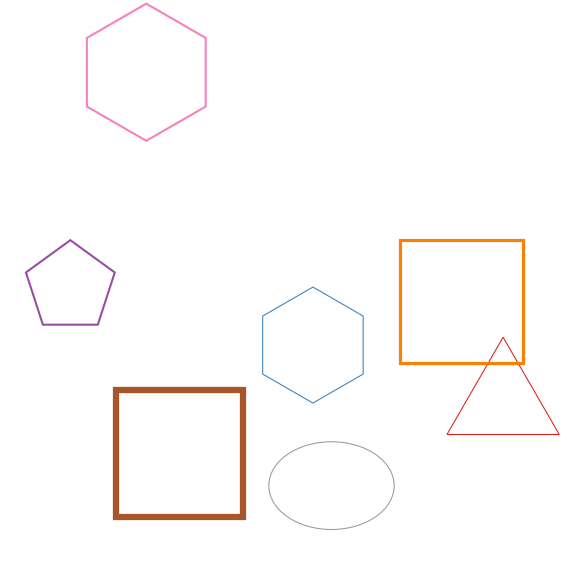[{"shape": "triangle", "thickness": 0.5, "radius": 0.56, "center": [0.871, 0.303]}, {"shape": "hexagon", "thickness": 0.5, "radius": 0.5, "center": [0.542, 0.402]}, {"shape": "pentagon", "thickness": 1, "radius": 0.4, "center": [0.122, 0.502]}, {"shape": "square", "thickness": 1.5, "radius": 0.53, "center": [0.799, 0.477]}, {"shape": "square", "thickness": 3, "radius": 0.55, "center": [0.311, 0.214]}, {"shape": "hexagon", "thickness": 1, "radius": 0.59, "center": [0.253, 0.874]}, {"shape": "oval", "thickness": 0.5, "radius": 0.54, "center": [0.574, 0.158]}]